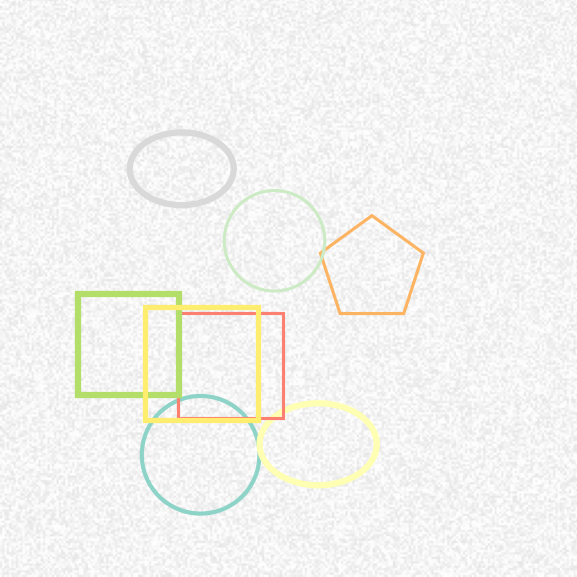[{"shape": "circle", "thickness": 2, "radius": 0.51, "center": [0.347, 0.212]}, {"shape": "oval", "thickness": 3, "radius": 0.51, "center": [0.551, 0.23]}, {"shape": "square", "thickness": 1.5, "radius": 0.45, "center": [0.4, 0.366]}, {"shape": "pentagon", "thickness": 1.5, "radius": 0.47, "center": [0.644, 0.532]}, {"shape": "square", "thickness": 3, "radius": 0.44, "center": [0.223, 0.402]}, {"shape": "oval", "thickness": 3, "radius": 0.45, "center": [0.315, 0.707]}, {"shape": "circle", "thickness": 1.5, "radius": 0.44, "center": [0.475, 0.582]}, {"shape": "square", "thickness": 2.5, "radius": 0.49, "center": [0.349, 0.37]}]